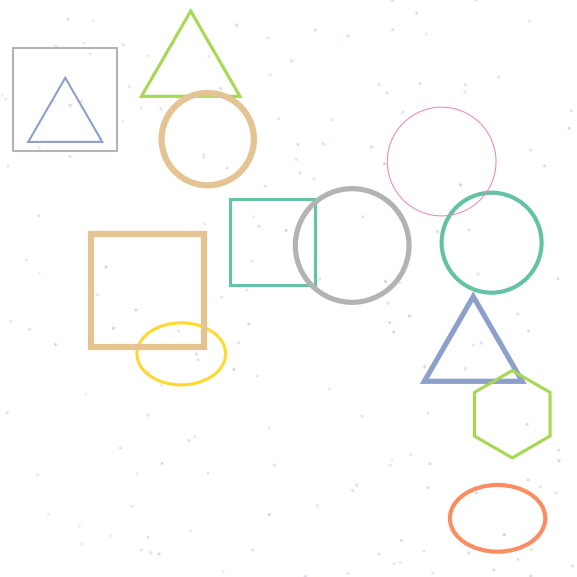[{"shape": "circle", "thickness": 2, "radius": 0.43, "center": [0.851, 0.579]}, {"shape": "square", "thickness": 1.5, "radius": 0.37, "center": [0.472, 0.58]}, {"shape": "oval", "thickness": 2, "radius": 0.41, "center": [0.862, 0.102]}, {"shape": "triangle", "thickness": 1, "radius": 0.37, "center": [0.113, 0.79]}, {"shape": "triangle", "thickness": 2.5, "radius": 0.49, "center": [0.82, 0.388]}, {"shape": "circle", "thickness": 0.5, "radius": 0.47, "center": [0.765, 0.719]}, {"shape": "triangle", "thickness": 1.5, "radius": 0.49, "center": [0.33, 0.882]}, {"shape": "hexagon", "thickness": 1.5, "radius": 0.38, "center": [0.887, 0.282]}, {"shape": "oval", "thickness": 1.5, "radius": 0.38, "center": [0.314, 0.386]}, {"shape": "square", "thickness": 3, "radius": 0.49, "center": [0.256, 0.496]}, {"shape": "circle", "thickness": 3, "radius": 0.4, "center": [0.36, 0.758]}, {"shape": "circle", "thickness": 2.5, "radius": 0.49, "center": [0.61, 0.574]}, {"shape": "square", "thickness": 1, "radius": 0.45, "center": [0.113, 0.827]}]